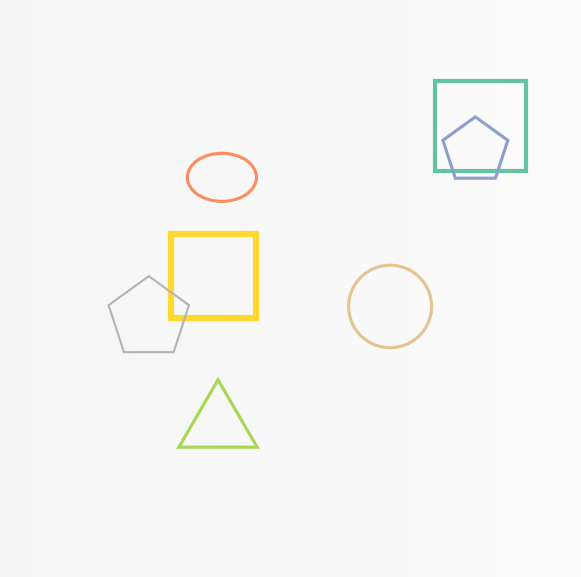[{"shape": "square", "thickness": 2, "radius": 0.39, "center": [0.827, 0.781]}, {"shape": "oval", "thickness": 1.5, "radius": 0.3, "center": [0.382, 0.692]}, {"shape": "pentagon", "thickness": 1.5, "radius": 0.29, "center": [0.818, 0.738]}, {"shape": "triangle", "thickness": 1.5, "radius": 0.39, "center": [0.375, 0.264]}, {"shape": "square", "thickness": 3, "radius": 0.37, "center": [0.368, 0.521]}, {"shape": "circle", "thickness": 1.5, "radius": 0.36, "center": [0.671, 0.468]}, {"shape": "pentagon", "thickness": 1, "radius": 0.36, "center": [0.256, 0.448]}]